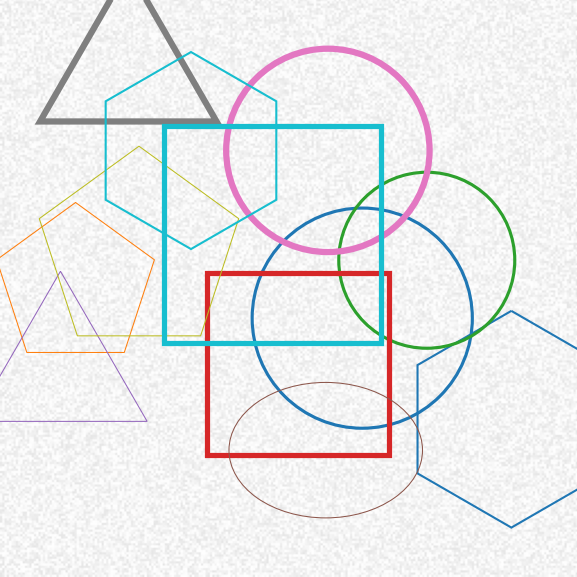[{"shape": "hexagon", "thickness": 1, "radius": 0.94, "center": [0.885, 0.273]}, {"shape": "circle", "thickness": 1.5, "radius": 0.95, "center": [0.627, 0.448]}, {"shape": "pentagon", "thickness": 0.5, "radius": 0.72, "center": [0.131, 0.505]}, {"shape": "circle", "thickness": 1.5, "radius": 0.76, "center": [0.739, 0.548]}, {"shape": "square", "thickness": 2.5, "radius": 0.79, "center": [0.516, 0.369]}, {"shape": "triangle", "thickness": 0.5, "radius": 0.87, "center": [0.105, 0.356]}, {"shape": "oval", "thickness": 0.5, "radius": 0.84, "center": [0.564, 0.22]}, {"shape": "circle", "thickness": 3, "radius": 0.88, "center": [0.568, 0.739]}, {"shape": "triangle", "thickness": 3, "radius": 0.88, "center": [0.222, 0.877]}, {"shape": "pentagon", "thickness": 0.5, "radius": 0.91, "center": [0.241, 0.564]}, {"shape": "square", "thickness": 2.5, "radius": 0.94, "center": [0.472, 0.593]}, {"shape": "hexagon", "thickness": 1, "radius": 0.85, "center": [0.331, 0.738]}]